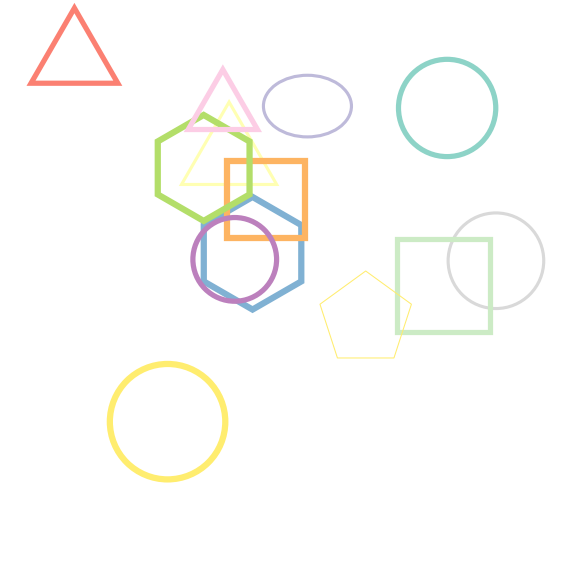[{"shape": "circle", "thickness": 2.5, "radius": 0.42, "center": [0.774, 0.812]}, {"shape": "triangle", "thickness": 1.5, "radius": 0.48, "center": [0.397, 0.727]}, {"shape": "oval", "thickness": 1.5, "radius": 0.38, "center": [0.532, 0.815]}, {"shape": "triangle", "thickness": 2.5, "radius": 0.43, "center": [0.129, 0.898]}, {"shape": "hexagon", "thickness": 3, "radius": 0.49, "center": [0.437, 0.561]}, {"shape": "square", "thickness": 3, "radius": 0.34, "center": [0.461, 0.654]}, {"shape": "hexagon", "thickness": 3, "radius": 0.46, "center": [0.353, 0.708]}, {"shape": "triangle", "thickness": 2.5, "radius": 0.35, "center": [0.386, 0.809]}, {"shape": "circle", "thickness": 1.5, "radius": 0.41, "center": [0.859, 0.548]}, {"shape": "circle", "thickness": 2.5, "radius": 0.36, "center": [0.406, 0.55]}, {"shape": "square", "thickness": 2.5, "radius": 0.41, "center": [0.768, 0.505]}, {"shape": "circle", "thickness": 3, "radius": 0.5, "center": [0.29, 0.269]}, {"shape": "pentagon", "thickness": 0.5, "radius": 0.42, "center": [0.633, 0.447]}]